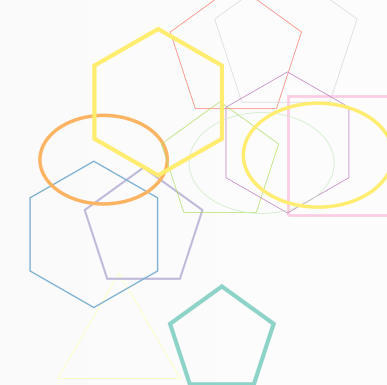[{"shape": "pentagon", "thickness": 3, "radius": 0.7, "center": [0.573, 0.115]}, {"shape": "triangle", "thickness": 0.5, "radius": 0.91, "center": [0.307, 0.108]}, {"shape": "pentagon", "thickness": 1.5, "radius": 0.8, "center": [0.371, 0.405]}, {"shape": "pentagon", "thickness": 0.5, "radius": 0.89, "center": [0.609, 0.862]}, {"shape": "hexagon", "thickness": 1, "radius": 0.95, "center": [0.242, 0.391]}, {"shape": "oval", "thickness": 2.5, "radius": 0.82, "center": [0.267, 0.585]}, {"shape": "pentagon", "thickness": 0.5, "radius": 0.8, "center": [0.568, 0.577]}, {"shape": "square", "thickness": 2, "radius": 0.77, "center": [0.897, 0.596]}, {"shape": "pentagon", "thickness": 0.5, "radius": 0.97, "center": [0.738, 0.891]}, {"shape": "hexagon", "thickness": 0.5, "radius": 0.92, "center": [0.742, 0.63]}, {"shape": "oval", "thickness": 0.5, "radius": 0.94, "center": [0.675, 0.577]}, {"shape": "hexagon", "thickness": 3, "radius": 0.95, "center": [0.408, 0.735]}, {"shape": "oval", "thickness": 2.5, "radius": 0.96, "center": [0.821, 0.597]}]